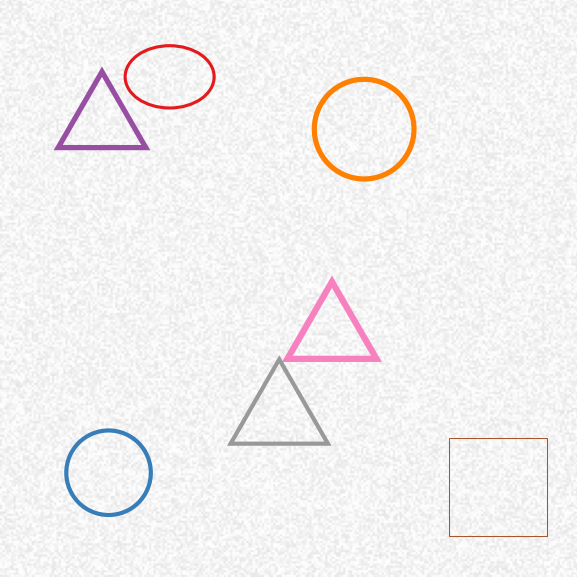[{"shape": "oval", "thickness": 1.5, "radius": 0.39, "center": [0.294, 0.866]}, {"shape": "circle", "thickness": 2, "radius": 0.37, "center": [0.188, 0.181]}, {"shape": "triangle", "thickness": 2.5, "radius": 0.44, "center": [0.177, 0.787]}, {"shape": "circle", "thickness": 2.5, "radius": 0.43, "center": [0.631, 0.776]}, {"shape": "square", "thickness": 0.5, "radius": 0.42, "center": [0.863, 0.156]}, {"shape": "triangle", "thickness": 3, "radius": 0.45, "center": [0.575, 0.422]}, {"shape": "triangle", "thickness": 2, "radius": 0.49, "center": [0.484, 0.28]}]